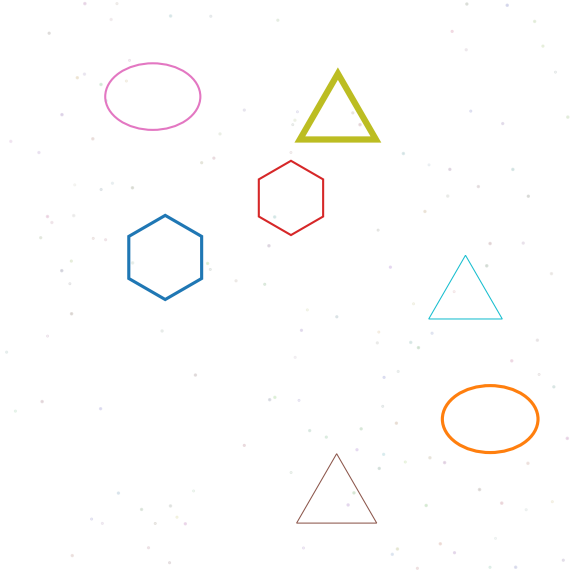[{"shape": "hexagon", "thickness": 1.5, "radius": 0.36, "center": [0.286, 0.553]}, {"shape": "oval", "thickness": 1.5, "radius": 0.41, "center": [0.849, 0.273]}, {"shape": "hexagon", "thickness": 1, "radius": 0.32, "center": [0.504, 0.656]}, {"shape": "triangle", "thickness": 0.5, "radius": 0.4, "center": [0.583, 0.133]}, {"shape": "oval", "thickness": 1, "radius": 0.41, "center": [0.265, 0.832]}, {"shape": "triangle", "thickness": 3, "radius": 0.38, "center": [0.585, 0.796]}, {"shape": "triangle", "thickness": 0.5, "radius": 0.37, "center": [0.806, 0.484]}]